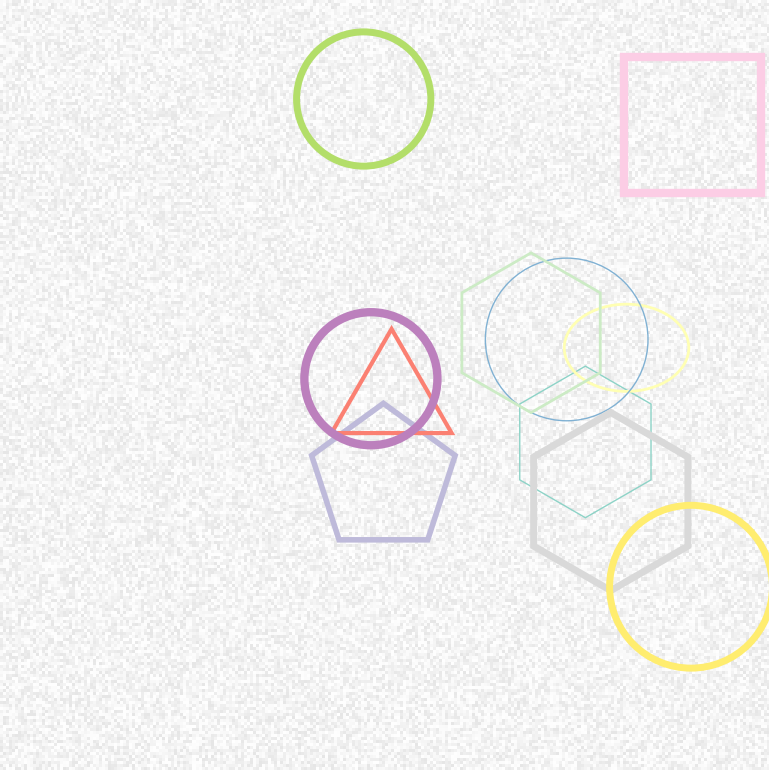[{"shape": "hexagon", "thickness": 0.5, "radius": 0.49, "center": [0.76, 0.426]}, {"shape": "oval", "thickness": 1, "radius": 0.4, "center": [0.814, 0.548]}, {"shape": "pentagon", "thickness": 2, "radius": 0.49, "center": [0.498, 0.378]}, {"shape": "triangle", "thickness": 1.5, "radius": 0.45, "center": [0.509, 0.483]}, {"shape": "circle", "thickness": 0.5, "radius": 0.53, "center": [0.736, 0.559]}, {"shape": "circle", "thickness": 2.5, "radius": 0.44, "center": [0.472, 0.871]}, {"shape": "square", "thickness": 3, "radius": 0.44, "center": [0.899, 0.838]}, {"shape": "hexagon", "thickness": 2.5, "radius": 0.58, "center": [0.793, 0.349]}, {"shape": "circle", "thickness": 3, "radius": 0.43, "center": [0.482, 0.508]}, {"shape": "hexagon", "thickness": 1, "radius": 0.52, "center": [0.69, 0.568]}, {"shape": "circle", "thickness": 2.5, "radius": 0.53, "center": [0.897, 0.238]}]